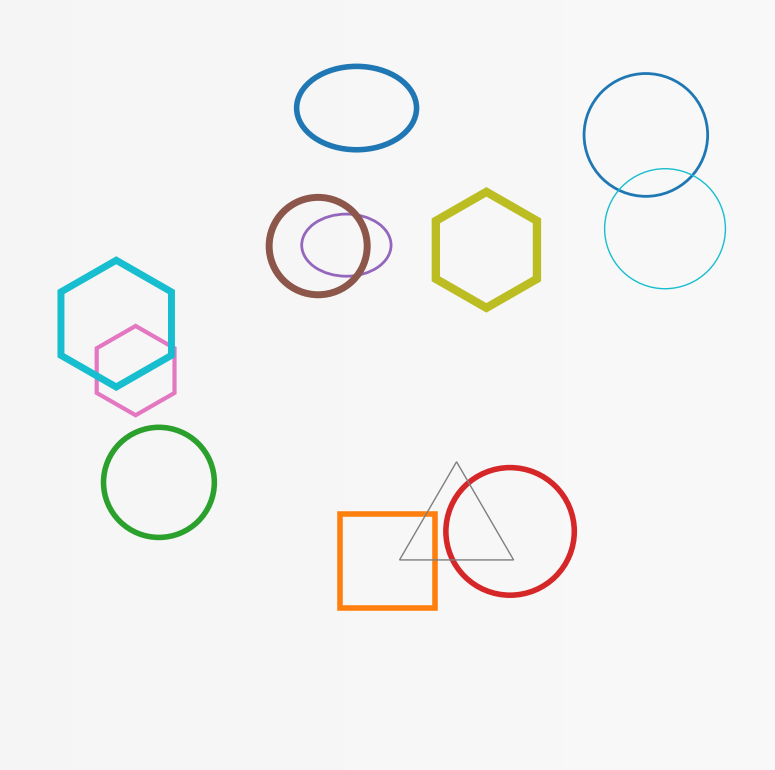[{"shape": "circle", "thickness": 1, "radius": 0.4, "center": [0.833, 0.825]}, {"shape": "oval", "thickness": 2, "radius": 0.39, "center": [0.46, 0.86]}, {"shape": "square", "thickness": 2, "radius": 0.31, "center": [0.501, 0.272]}, {"shape": "circle", "thickness": 2, "radius": 0.36, "center": [0.205, 0.374]}, {"shape": "circle", "thickness": 2, "radius": 0.41, "center": [0.658, 0.31]}, {"shape": "oval", "thickness": 1, "radius": 0.29, "center": [0.447, 0.682]}, {"shape": "circle", "thickness": 2.5, "radius": 0.32, "center": [0.411, 0.68]}, {"shape": "hexagon", "thickness": 1.5, "radius": 0.29, "center": [0.175, 0.519]}, {"shape": "triangle", "thickness": 0.5, "radius": 0.42, "center": [0.589, 0.315]}, {"shape": "hexagon", "thickness": 3, "radius": 0.38, "center": [0.628, 0.676]}, {"shape": "circle", "thickness": 0.5, "radius": 0.39, "center": [0.858, 0.703]}, {"shape": "hexagon", "thickness": 2.5, "radius": 0.41, "center": [0.15, 0.58]}]